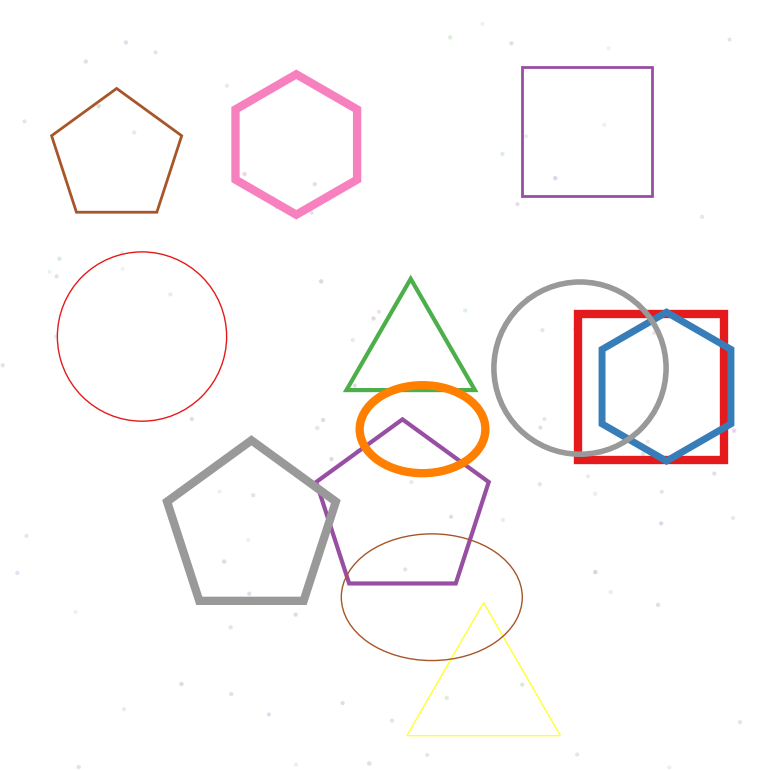[{"shape": "square", "thickness": 3, "radius": 0.47, "center": [0.846, 0.497]}, {"shape": "circle", "thickness": 0.5, "radius": 0.55, "center": [0.184, 0.563]}, {"shape": "hexagon", "thickness": 2.5, "radius": 0.48, "center": [0.866, 0.498]}, {"shape": "triangle", "thickness": 1.5, "radius": 0.48, "center": [0.533, 0.542]}, {"shape": "square", "thickness": 1, "radius": 0.42, "center": [0.762, 0.829]}, {"shape": "pentagon", "thickness": 1.5, "radius": 0.59, "center": [0.523, 0.338]}, {"shape": "oval", "thickness": 3, "radius": 0.41, "center": [0.549, 0.443]}, {"shape": "triangle", "thickness": 0.5, "radius": 0.58, "center": [0.628, 0.102]}, {"shape": "pentagon", "thickness": 1, "radius": 0.44, "center": [0.151, 0.796]}, {"shape": "oval", "thickness": 0.5, "radius": 0.59, "center": [0.561, 0.224]}, {"shape": "hexagon", "thickness": 3, "radius": 0.46, "center": [0.385, 0.812]}, {"shape": "pentagon", "thickness": 3, "radius": 0.58, "center": [0.327, 0.313]}, {"shape": "circle", "thickness": 2, "radius": 0.56, "center": [0.753, 0.522]}]